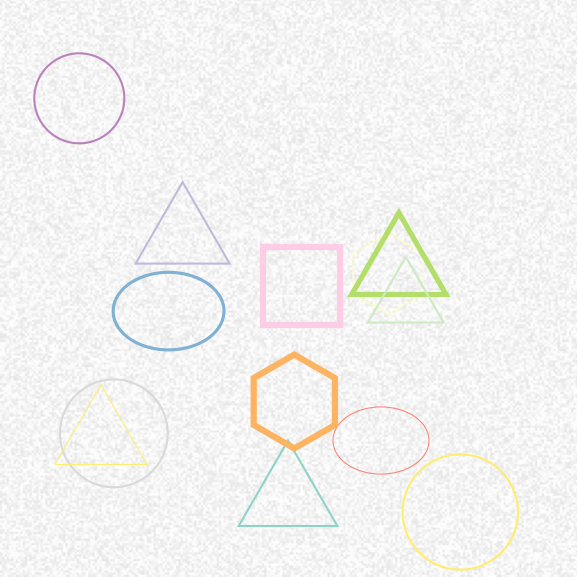[{"shape": "triangle", "thickness": 1, "radius": 0.49, "center": [0.499, 0.138]}, {"shape": "hexagon", "thickness": 0.5, "radius": 0.35, "center": [0.672, 0.525]}, {"shape": "triangle", "thickness": 1, "radius": 0.47, "center": [0.316, 0.59]}, {"shape": "oval", "thickness": 0.5, "radius": 0.42, "center": [0.66, 0.236]}, {"shape": "oval", "thickness": 1.5, "radius": 0.48, "center": [0.292, 0.46]}, {"shape": "hexagon", "thickness": 3, "radius": 0.41, "center": [0.51, 0.304]}, {"shape": "triangle", "thickness": 2.5, "radius": 0.47, "center": [0.691, 0.536]}, {"shape": "square", "thickness": 3, "radius": 0.34, "center": [0.522, 0.504]}, {"shape": "circle", "thickness": 1, "radius": 0.47, "center": [0.197, 0.249]}, {"shape": "circle", "thickness": 1, "radius": 0.39, "center": [0.137, 0.829]}, {"shape": "triangle", "thickness": 1, "radius": 0.38, "center": [0.703, 0.479]}, {"shape": "triangle", "thickness": 0.5, "radius": 0.46, "center": [0.175, 0.241]}, {"shape": "circle", "thickness": 1, "radius": 0.5, "center": [0.797, 0.113]}]